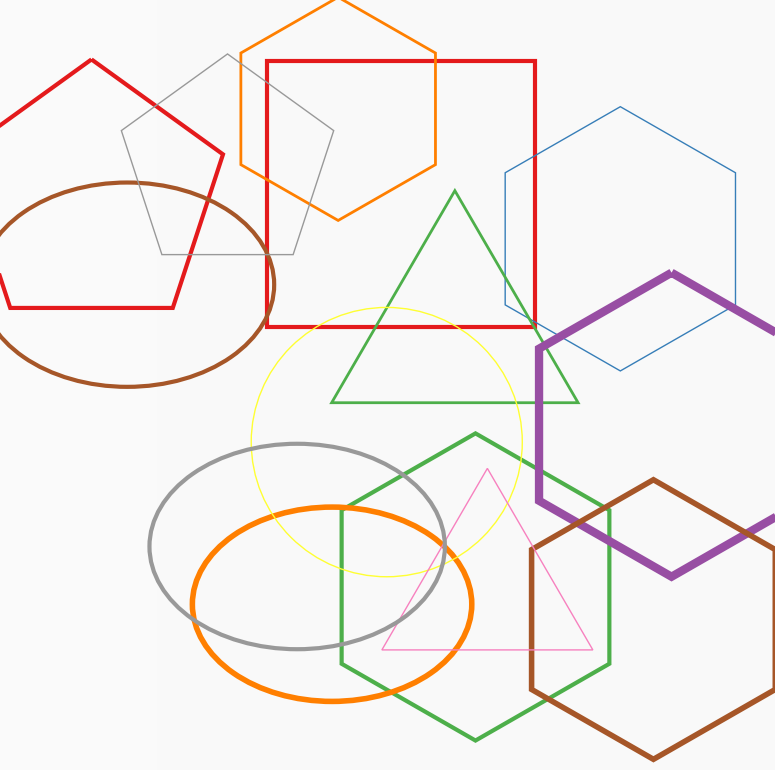[{"shape": "pentagon", "thickness": 1.5, "radius": 0.89, "center": [0.118, 0.744]}, {"shape": "square", "thickness": 1.5, "radius": 0.86, "center": [0.517, 0.748]}, {"shape": "hexagon", "thickness": 0.5, "radius": 0.86, "center": [0.8, 0.69]}, {"shape": "triangle", "thickness": 1, "radius": 0.92, "center": [0.587, 0.569]}, {"shape": "hexagon", "thickness": 1.5, "radius": 1.0, "center": [0.614, 0.238]}, {"shape": "hexagon", "thickness": 3, "radius": 0.99, "center": [0.867, 0.448]}, {"shape": "oval", "thickness": 2, "radius": 0.9, "center": [0.428, 0.215]}, {"shape": "hexagon", "thickness": 1, "radius": 0.72, "center": [0.436, 0.859]}, {"shape": "circle", "thickness": 0.5, "radius": 0.87, "center": [0.499, 0.426]}, {"shape": "hexagon", "thickness": 2, "radius": 0.91, "center": [0.843, 0.195]}, {"shape": "oval", "thickness": 1.5, "radius": 0.95, "center": [0.164, 0.63]}, {"shape": "triangle", "thickness": 0.5, "radius": 0.79, "center": [0.629, 0.235]}, {"shape": "oval", "thickness": 1.5, "radius": 0.95, "center": [0.383, 0.29]}, {"shape": "pentagon", "thickness": 0.5, "radius": 0.72, "center": [0.294, 0.786]}]